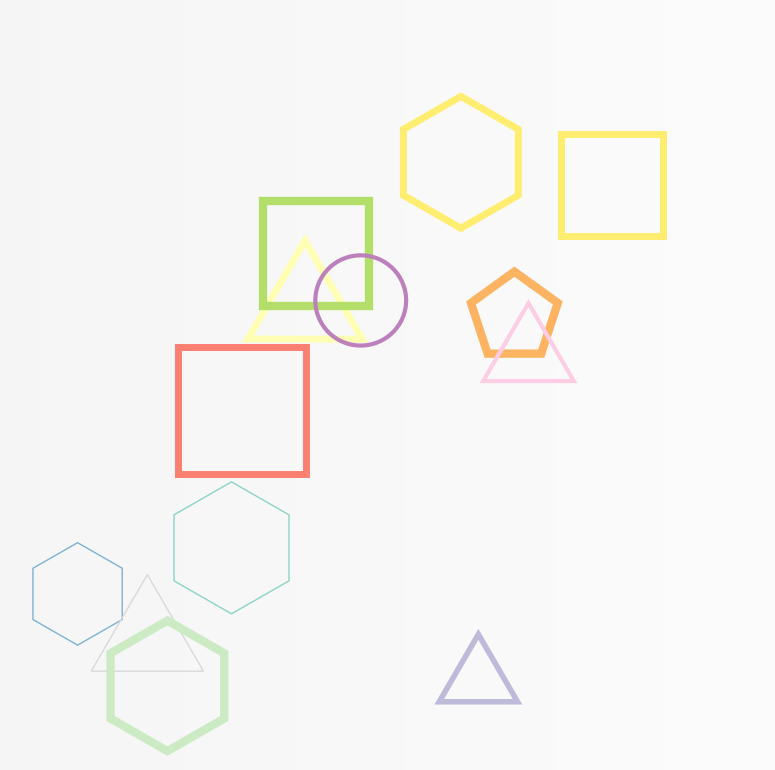[{"shape": "hexagon", "thickness": 0.5, "radius": 0.43, "center": [0.299, 0.289]}, {"shape": "triangle", "thickness": 2.5, "radius": 0.43, "center": [0.394, 0.602]}, {"shape": "triangle", "thickness": 2, "radius": 0.29, "center": [0.617, 0.118]}, {"shape": "square", "thickness": 2.5, "radius": 0.41, "center": [0.312, 0.467]}, {"shape": "hexagon", "thickness": 0.5, "radius": 0.33, "center": [0.1, 0.229]}, {"shape": "pentagon", "thickness": 3, "radius": 0.29, "center": [0.664, 0.588]}, {"shape": "square", "thickness": 3, "radius": 0.34, "center": [0.408, 0.671]}, {"shape": "triangle", "thickness": 1.5, "radius": 0.34, "center": [0.682, 0.539]}, {"shape": "triangle", "thickness": 0.5, "radius": 0.42, "center": [0.19, 0.17]}, {"shape": "circle", "thickness": 1.5, "radius": 0.29, "center": [0.465, 0.61]}, {"shape": "hexagon", "thickness": 3, "radius": 0.42, "center": [0.216, 0.109]}, {"shape": "hexagon", "thickness": 2.5, "radius": 0.43, "center": [0.595, 0.789]}, {"shape": "square", "thickness": 2.5, "radius": 0.33, "center": [0.79, 0.759]}]